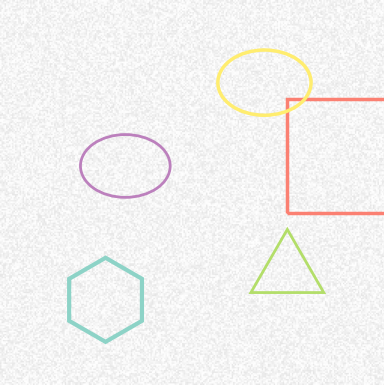[{"shape": "hexagon", "thickness": 3, "radius": 0.55, "center": [0.274, 0.221]}, {"shape": "square", "thickness": 2.5, "radius": 0.75, "center": [0.895, 0.595]}, {"shape": "triangle", "thickness": 2, "radius": 0.55, "center": [0.746, 0.295]}, {"shape": "oval", "thickness": 2, "radius": 0.58, "center": [0.325, 0.569]}, {"shape": "oval", "thickness": 2.5, "radius": 0.61, "center": [0.687, 0.785]}]